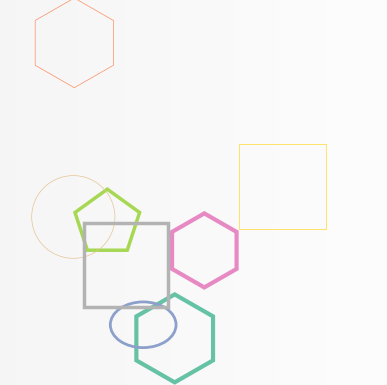[{"shape": "hexagon", "thickness": 3, "radius": 0.57, "center": [0.451, 0.121]}, {"shape": "hexagon", "thickness": 0.5, "radius": 0.58, "center": [0.192, 0.889]}, {"shape": "oval", "thickness": 2, "radius": 0.42, "center": [0.37, 0.156]}, {"shape": "hexagon", "thickness": 3, "radius": 0.48, "center": [0.527, 0.35]}, {"shape": "pentagon", "thickness": 2.5, "radius": 0.44, "center": [0.277, 0.421]}, {"shape": "square", "thickness": 0.5, "radius": 0.56, "center": [0.728, 0.516]}, {"shape": "circle", "thickness": 0.5, "radius": 0.54, "center": [0.189, 0.436]}, {"shape": "square", "thickness": 2.5, "radius": 0.54, "center": [0.324, 0.312]}]